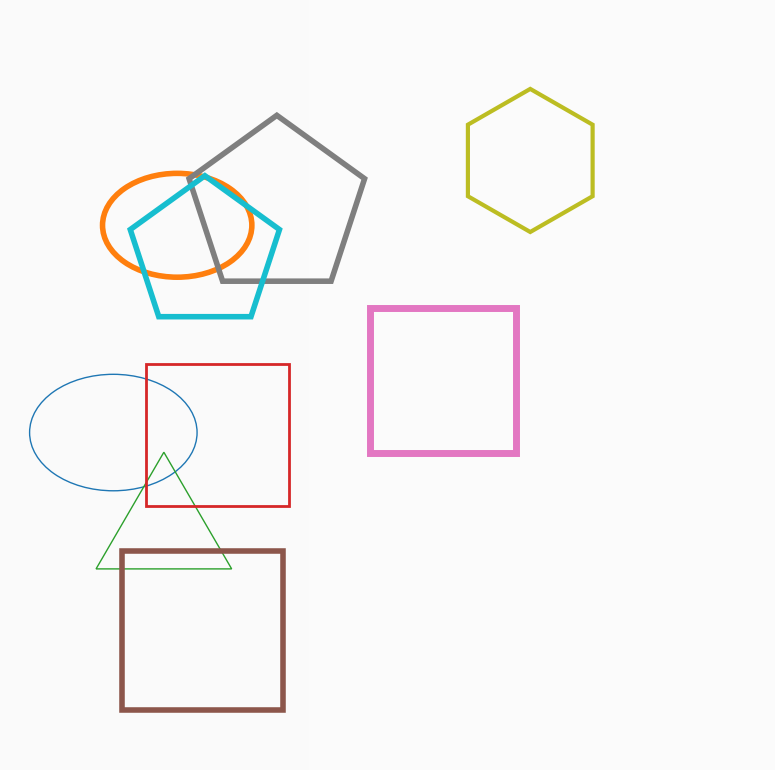[{"shape": "oval", "thickness": 0.5, "radius": 0.54, "center": [0.146, 0.438]}, {"shape": "oval", "thickness": 2, "radius": 0.48, "center": [0.229, 0.707]}, {"shape": "triangle", "thickness": 0.5, "radius": 0.51, "center": [0.211, 0.312]}, {"shape": "square", "thickness": 1, "radius": 0.46, "center": [0.28, 0.436]}, {"shape": "square", "thickness": 2, "radius": 0.52, "center": [0.261, 0.181]}, {"shape": "square", "thickness": 2.5, "radius": 0.47, "center": [0.572, 0.506]}, {"shape": "pentagon", "thickness": 2, "radius": 0.6, "center": [0.357, 0.731]}, {"shape": "hexagon", "thickness": 1.5, "radius": 0.46, "center": [0.684, 0.792]}, {"shape": "pentagon", "thickness": 2, "radius": 0.51, "center": [0.264, 0.671]}]